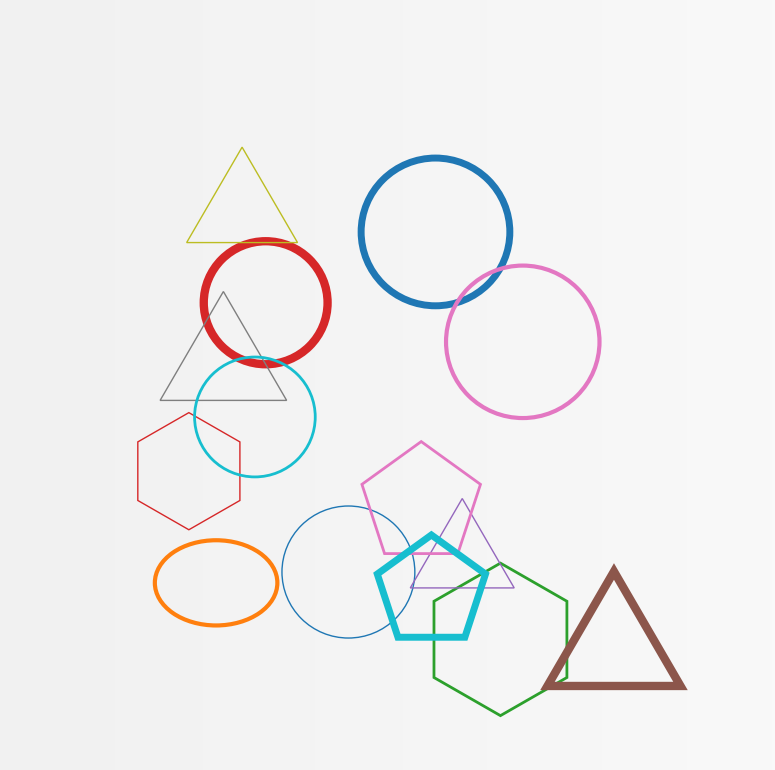[{"shape": "circle", "thickness": 2.5, "radius": 0.48, "center": [0.562, 0.699]}, {"shape": "circle", "thickness": 0.5, "radius": 0.43, "center": [0.45, 0.257]}, {"shape": "oval", "thickness": 1.5, "radius": 0.4, "center": [0.279, 0.243]}, {"shape": "hexagon", "thickness": 1, "radius": 0.5, "center": [0.646, 0.17]}, {"shape": "circle", "thickness": 3, "radius": 0.4, "center": [0.343, 0.607]}, {"shape": "hexagon", "thickness": 0.5, "radius": 0.38, "center": [0.244, 0.388]}, {"shape": "triangle", "thickness": 0.5, "radius": 0.39, "center": [0.596, 0.275]}, {"shape": "triangle", "thickness": 3, "radius": 0.5, "center": [0.792, 0.159]}, {"shape": "circle", "thickness": 1.5, "radius": 0.5, "center": [0.675, 0.556]}, {"shape": "pentagon", "thickness": 1, "radius": 0.4, "center": [0.543, 0.346]}, {"shape": "triangle", "thickness": 0.5, "radius": 0.47, "center": [0.288, 0.527]}, {"shape": "triangle", "thickness": 0.5, "radius": 0.41, "center": [0.312, 0.726]}, {"shape": "circle", "thickness": 1, "radius": 0.39, "center": [0.329, 0.458]}, {"shape": "pentagon", "thickness": 2.5, "radius": 0.37, "center": [0.557, 0.232]}]